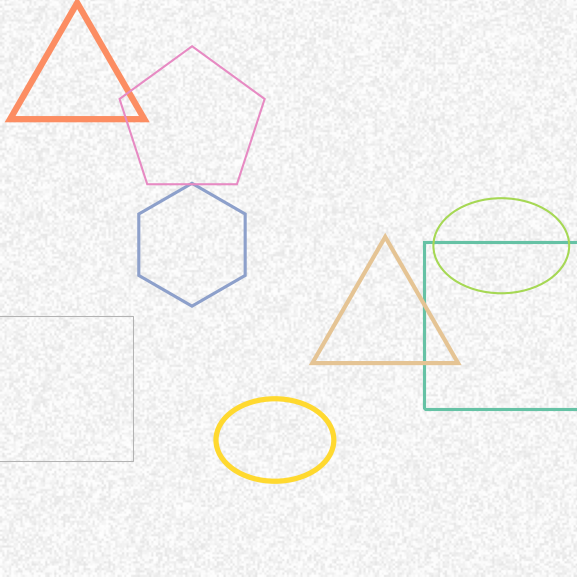[{"shape": "square", "thickness": 1.5, "radius": 0.73, "center": [0.879, 0.436]}, {"shape": "triangle", "thickness": 3, "radius": 0.67, "center": [0.134, 0.86]}, {"shape": "hexagon", "thickness": 1.5, "radius": 0.53, "center": [0.332, 0.575]}, {"shape": "pentagon", "thickness": 1, "radius": 0.66, "center": [0.333, 0.787]}, {"shape": "oval", "thickness": 1, "radius": 0.59, "center": [0.868, 0.574]}, {"shape": "oval", "thickness": 2.5, "radius": 0.51, "center": [0.476, 0.237]}, {"shape": "triangle", "thickness": 2, "radius": 0.73, "center": [0.667, 0.443]}, {"shape": "square", "thickness": 0.5, "radius": 0.63, "center": [0.106, 0.326]}]